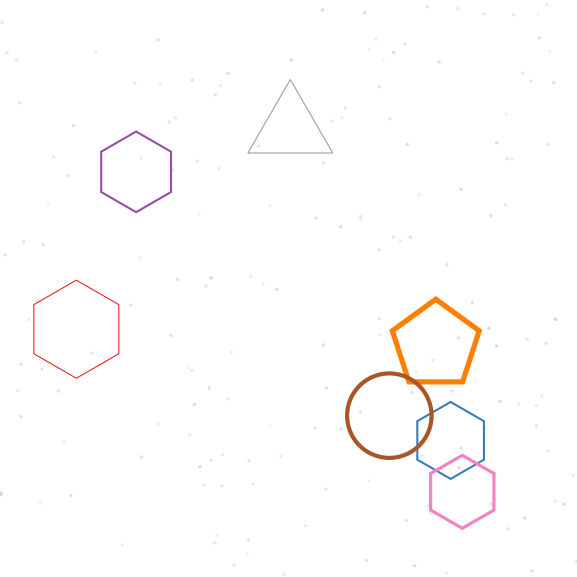[{"shape": "hexagon", "thickness": 0.5, "radius": 0.42, "center": [0.132, 0.429]}, {"shape": "hexagon", "thickness": 1, "radius": 0.33, "center": [0.78, 0.236]}, {"shape": "hexagon", "thickness": 1, "radius": 0.35, "center": [0.236, 0.702]}, {"shape": "pentagon", "thickness": 2.5, "radius": 0.4, "center": [0.755, 0.402]}, {"shape": "circle", "thickness": 2, "radius": 0.37, "center": [0.674, 0.279]}, {"shape": "hexagon", "thickness": 1.5, "radius": 0.32, "center": [0.801, 0.148]}, {"shape": "triangle", "thickness": 0.5, "radius": 0.42, "center": [0.503, 0.777]}]